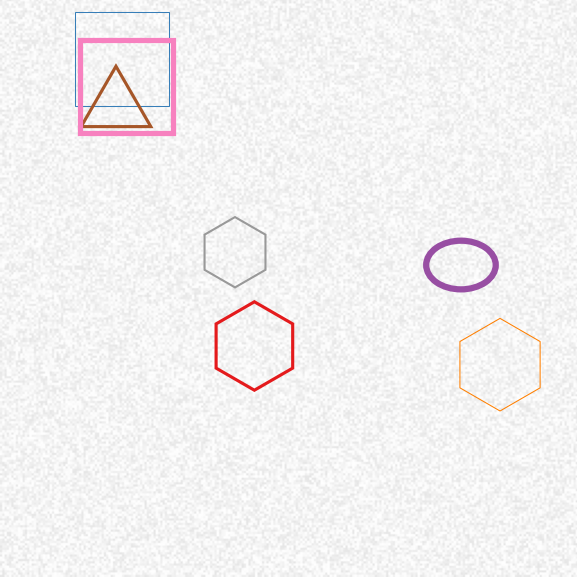[{"shape": "hexagon", "thickness": 1.5, "radius": 0.38, "center": [0.441, 0.4]}, {"shape": "square", "thickness": 0.5, "radius": 0.41, "center": [0.211, 0.897]}, {"shape": "oval", "thickness": 3, "radius": 0.3, "center": [0.798, 0.54]}, {"shape": "hexagon", "thickness": 0.5, "radius": 0.4, "center": [0.866, 0.368]}, {"shape": "triangle", "thickness": 1.5, "radius": 0.35, "center": [0.201, 0.815]}, {"shape": "square", "thickness": 2.5, "radius": 0.4, "center": [0.219, 0.85]}, {"shape": "hexagon", "thickness": 1, "radius": 0.3, "center": [0.407, 0.562]}]